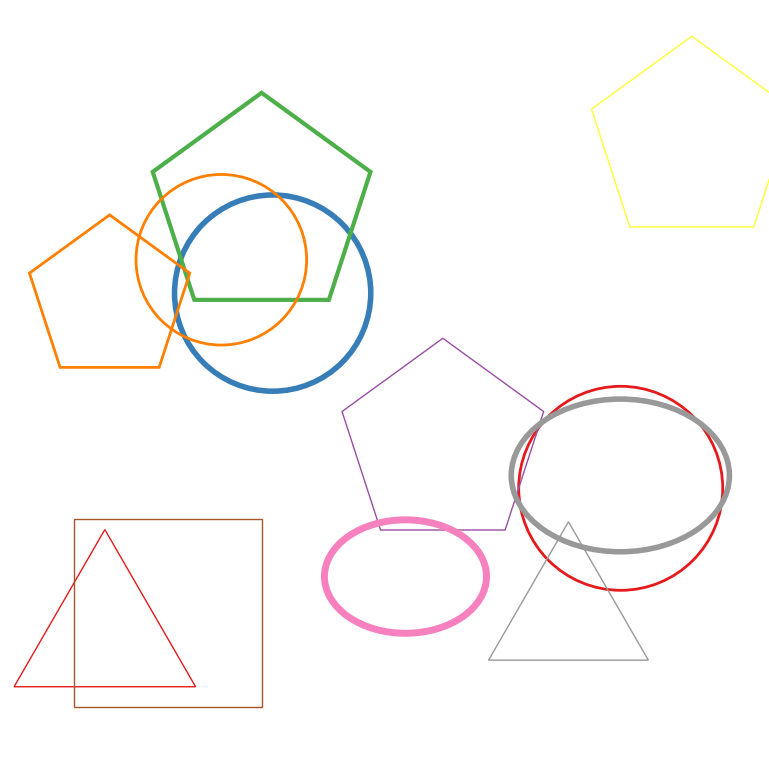[{"shape": "triangle", "thickness": 0.5, "radius": 0.68, "center": [0.136, 0.176]}, {"shape": "circle", "thickness": 1, "radius": 0.66, "center": [0.806, 0.366]}, {"shape": "circle", "thickness": 2, "radius": 0.64, "center": [0.354, 0.619]}, {"shape": "pentagon", "thickness": 1.5, "radius": 0.74, "center": [0.34, 0.731]}, {"shape": "pentagon", "thickness": 0.5, "radius": 0.69, "center": [0.575, 0.423]}, {"shape": "circle", "thickness": 1, "radius": 0.55, "center": [0.287, 0.663]}, {"shape": "pentagon", "thickness": 1, "radius": 0.55, "center": [0.142, 0.611]}, {"shape": "pentagon", "thickness": 0.5, "radius": 0.68, "center": [0.898, 0.816]}, {"shape": "square", "thickness": 0.5, "radius": 0.61, "center": [0.218, 0.204]}, {"shape": "oval", "thickness": 2.5, "radius": 0.53, "center": [0.527, 0.251]}, {"shape": "triangle", "thickness": 0.5, "radius": 0.6, "center": [0.738, 0.203]}, {"shape": "oval", "thickness": 2, "radius": 0.71, "center": [0.806, 0.383]}]